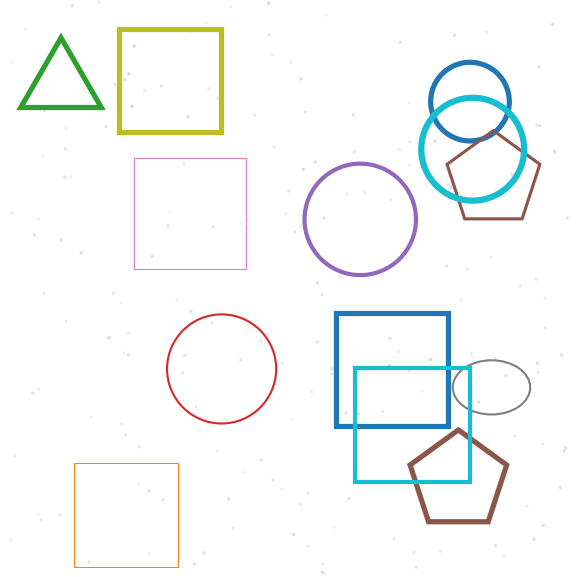[{"shape": "circle", "thickness": 2.5, "radius": 0.34, "center": [0.814, 0.823]}, {"shape": "square", "thickness": 2.5, "radius": 0.49, "center": [0.679, 0.359]}, {"shape": "square", "thickness": 0.5, "radius": 0.45, "center": [0.218, 0.107]}, {"shape": "triangle", "thickness": 2.5, "radius": 0.4, "center": [0.106, 0.853]}, {"shape": "circle", "thickness": 1, "radius": 0.47, "center": [0.384, 0.36]}, {"shape": "circle", "thickness": 2, "radius": 0.48, "center": [0.624, 0.619]}, {"shape": "pentagon", "thickness": 1.5, "radius": 0.42, "center": [0.854, 0.688]}, {"shape": "pentagon", "thickness": 2.5, "radius": 0.44, "center": [0.794, 0.167]}, {"shape": "square", "thickness": 0.5, "radius": 0.48, "center": [0.329, 0.63]}, {"shape": "oval", "thickness": 1, "radius": 0.34, "center": [0.851, 0.328]}, {"shape": "square", "thickness": 2.5, "radius": 0.45, "center": [0.294, 0.86]}, {"shape": "circle", "thickness": 3, "radius": 0.45, "center": [0.818, 0.741]}, {"shape": "square", "thickness": 2, "radius": 0.5, "center": [0.714, 0.263]}]